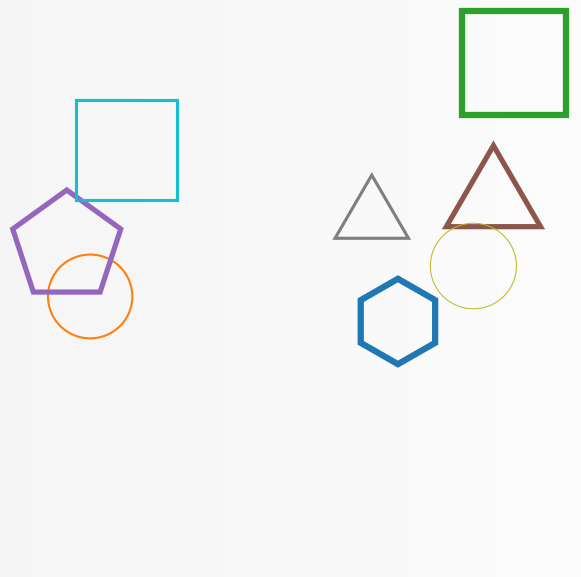[{"shape": "hexagon", "thickness": 3, "radius": 0.37, "center": [0.685, 0.442]}, {"shape": "circle", "thickness": 1, "radius": 0.36, "center": [0.155, 0.486]}, {"shape": "square", "thickness": 3, "radius": 0.45, "center": [0.884, 0.89]}, {"shape": "pentagon", "thickness": 2.5, "radius": 0.49, "center": [0.115, 0.572]}, {"shape": "triangle", "thickness": 2.5, "radius": 0.47, "center": [0.849, 0.653]}, {"shape": "triangle", "thickness": 1.5, "radius": 0.36, "center": [0.64, 0.623]}, {"shape": "circle", "thickness": 0.5, "radius": 0.37, "center": [0.814, 0.538]}, {"shape": "square", "thickness": 1.5, "radius": 0.43, "center": [0.218, 0.74]}]